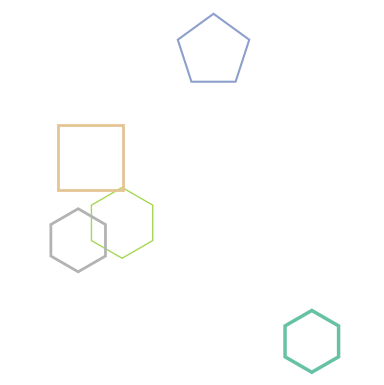[{"shape": "hexagon", "thickness": 2.5, "radius": 0.4, "center": [0.81, 0.113]}, {"shape": "pentagon", "thickness": 1.5, "radius": 0.49, "center": [0.555, 0.867]}, {"shape": "hexagon", "thickness": 1, "radius": 0.46, "center": [0.317, 0.421]}, {"shape": "square", "thickness": 2, "radius": 0.42, "center": [0.235, 0.591]}, {"shape": "hexagon", "thickness": 2, "radius": 0.41, "center": [0.203, 0.376]}]